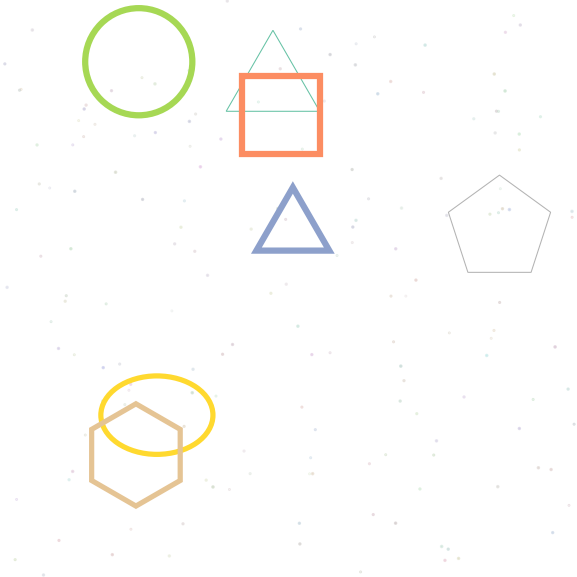[{"shape": "triangle", "thickness": 0.5, "radius": 0.47, "center": [0.473, 0.853]}, {"shape": "square", "thickness": 3, "radius": 0.34, "center": [0.487, 0.8]}, {"shape": "triangle", "thickness": 3, "radius": 0.36, "center": [0.507, 0.602]}, {"shape": "circle", "thickness": 3, "radius": 0.46, "center": [0.24, 0.892]}, {"shape": "oval", "thickness": 2.5, "radius": 0.49, "center": [0.272, 0.28]}, {"shape": "hexagon", "thickness": 2.5, "radius": 0.44, "center": [0.235, 0.211]}, {"shape": "pentagon", "thickness": 0.5, "radius": 0.47, "center": [0.865, 0.603]}]